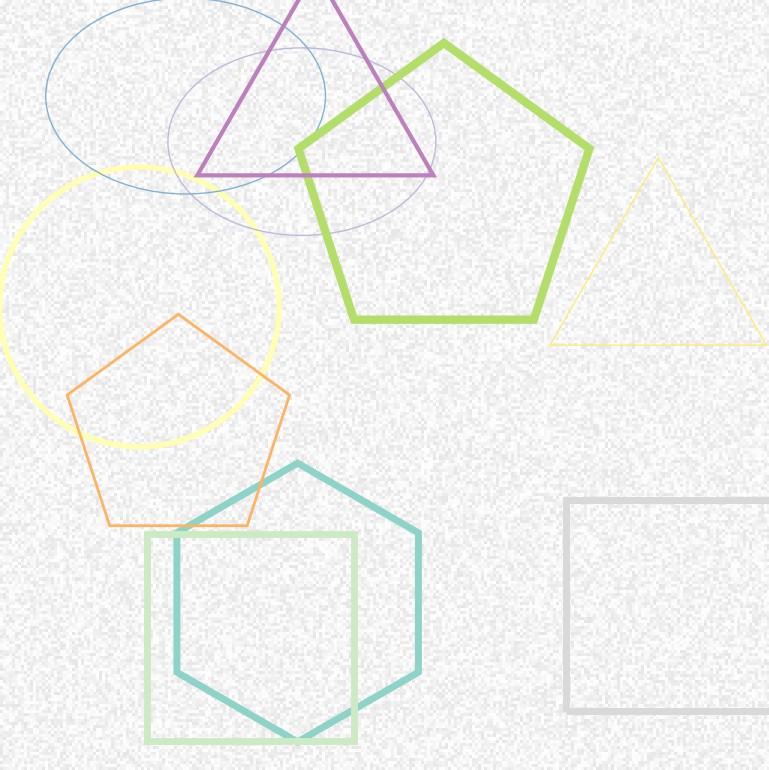[{"shape": "hexagon", "thickness": 2.5, "radius": 0.91, "center": [0.387, 0.217]}, {"shape": "circle", "thickness": 2, "radius": 0.91, "center": [0.181, 0.601]}, {"shape": "oval", "thickness": 0.5, "radius": 0.87, "center": [0.392, 0.816]}, {"shape": "oval", "thickness": 0.5, "radius": 0.91, "center": [0.241, 0.875]}, {"shape": "pentagon", "thickness": 1, "radius": 0.76, "center": [0.232, 0.44]}, {"shape": "pentagon", "thickness": 3, "radius": 0.99, "center": [0.577, 0.746]}, {"shape": "square", "thickness": 2.5, "radius": 0.68, "center": [0.873, 0.214]}, {"shape": "triangle", "thickness": 1.5, "radius": 0.89, "center": [0.41, 0.861]}, {"shape": "square", "thickness": 2.5, "radius": 0.67, "center": [0.326, 0.172]}, {"shape": "triangle", "thickness": 0.5, "radius": 0.81, "center": [0.855, 0.633]}]